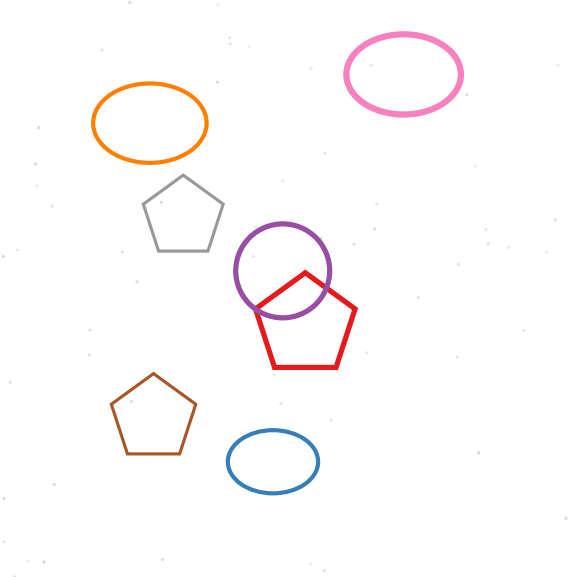[{"shape": "pentagon", "thickness": 2.5, "radius": 0.45, "center": [0.529, 0.436]}, {"shape": "oval", "thickness": 2, "radius": 0.39, "center": [0.473, 0.2]}, {"shape": "circle", "thickness": 2.5, "radius": 0.41, "center": [0.49, 0.53]}, {"shape": "oval", "thickness": 2, "radius": 0.49, "center": [0.26, 0.786]}, {"shape": "pentagon", "thickness": 1.5, "radius": 0.38, "center": [0.266, 0.275]}, {"shape": "oval", "thickness": 3, "radius": 0.5, "center": [0.699, 0.87]}, {"shape": "pentagon", "thickness": 1.5, "radius": 0.36, "center": [0.317, 0.623]}]